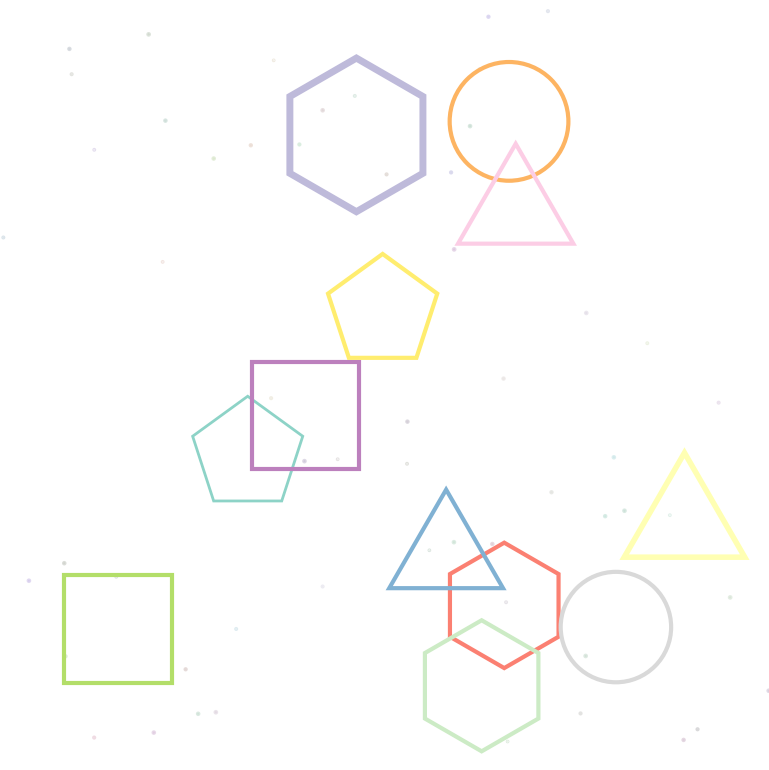[{"shape": "pentagon", "thickness": 1, "radius": 0.38, "center": [0.322, 0.41]}, {"shape": "triangle", "thickness": 2, "radius": 0.45, "center": [0.889, 0.322]}, {"shape": "hexagon", "thickness": 2.5, "radius": 0.5, "center": [0.463, 0.825]}, {"shape": "hexagon", "thickness": 1.5, "radius": 0.41, "center": [0.655, 0.214]}, {"shape": "triangle", "thickness": 1.5, "radius": 0.43, "center": [0.579, 0.279]}, {"shape": "circle", "thickness": 1.5, "radius": 0.39, "center": [0.661, 0.842]}, {"shape": "square", "thickness": 1.5, "radius": 0.35, "center": [0.153, 0.183]}, {"shape": "triangle", "thickness": 1.5, "radius": 0.43, "center": [0.67, 0.727]}, {"shape": "circle", "thickness": 1.5, "radius": 0.36, "center": [0.8, 0.186]}, {"shape": "square", "thickness": 1.5, "radius": 0.35, "center": [0.397, 0.46]}, {"shape": "hexagon", "thickness": 1.5, "radius": 0.43, "center": [0.626, 0.109]}, {"shape": "pentagon", "thickness": 1.5, "radius": 0.37, "center": [0.497, 0.596]}]